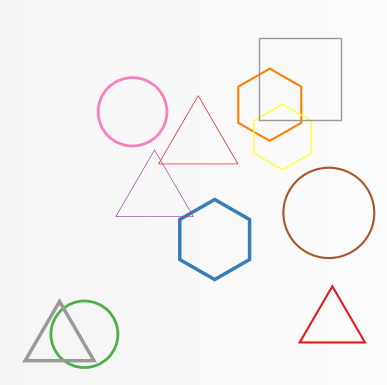[{"shape": "triangle", "thickness": 0.5, "radius": 0.59, "center": [0.512, 0.633]}, {"shape": "triangle", "thickness": 1.5, "radius": 0.49, "center": [0.858, 0.159]}, {"shape": "hexagon", "thickness": 2.5, "radius": 0.52, "center": [0.554, 0.378]}, {"shape": "circle", "thickness": 2, "radius": 0.43, "center": [0.218, 0.132]}, {"shape": "triangle", "thickness": 0.5, "radius": 0.58, "center": [0.399, 0.495]}, {"shape": "hexagon", "thickness": 1.5, "radius": 0.47, "center": [0.696, 0.728]}, {"shape": "hexagon", "thickness": 1, "radius": 0.43, "center": [0.729, 0.644]}, {"shape": "circle", "thickness": 1.5, "radius": 0.59, "center": [0.849, 0.447]}, {"shape": "circle", "thickness": 2, "radius": 0.44, "center": [0.342, 0.71]}, {"shape": "triangle", "thickness": 2.5, "radius": 0.51, "center": [0.154, 0.114]}, {"shape": "square", "thickness": 1, "radius": 0.53, "center": [0.774, 0.796]}]